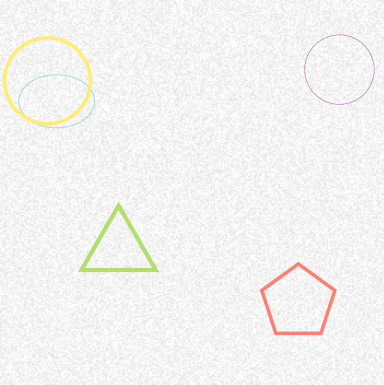[{"shape": "oval", "thickness": 0.5, "radius": 0.49, "center": [0.147, 0.737]}, {"shape": "pentagon", "thickness": 2.5, "radius": 0.5, "center": [0.775, 0.215]}, {"shape": "triangle", "thickness": 3, "radius": 0.56, "center": [0.308, 0.354]}, {"shape": "circle", "thickness": 0.5, "radius": 0.45, "center": [0.882, 0.819]}, {"shape": "circle", "thickness": 2.5, "radius": 0.56, "center": [0.123, 0.79]}]